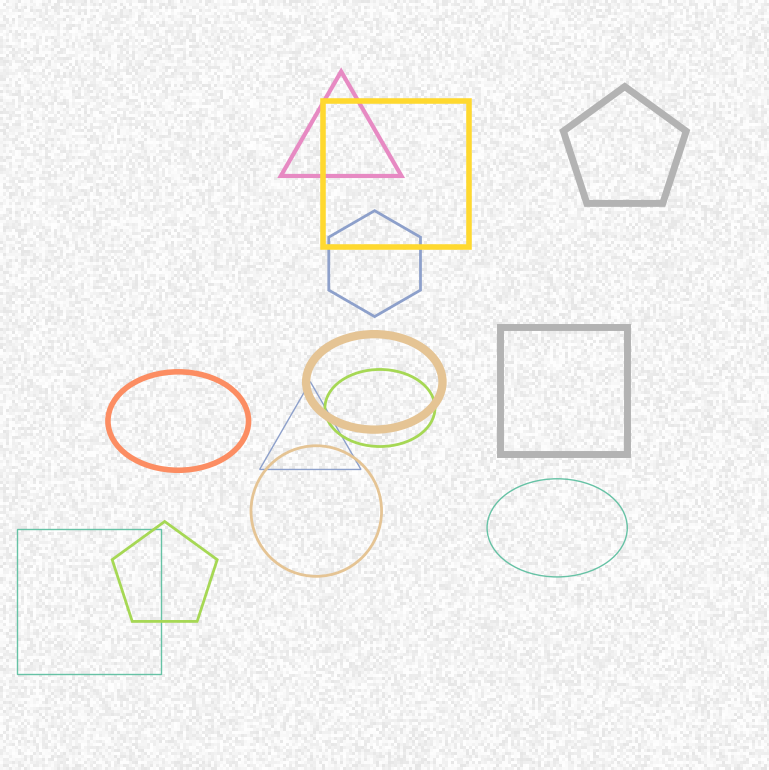[{"shape": "oval", "thickness": 0.5, "radius": 0.46, "center": [0.724, 0.314]}, {"shape": "square", "thickness": 0.5, "radius": 0.47, "center": [0.115, 0.219]}, {"shape": "oval", "thickness": 2, "radius": 0.46, "center": [0.231, 0.453]}, {"shape": "hexagon", "thickness": 1, "radius": 0.34, "center": [0.487, 0.658]}, {"shape": "triangle", "thickness": 0.5, "radius": 0.38, "center": [0.403, 0.428]}, {"shape": "triangle", "thickness": 1.5, "radius": 0.45, "center": [0.443, 0.817]}, {"shape": "oval", "thickness": 1, "radius": 0.36, "center": [0.493, 0.47]}, {"shape": "pentagon", "thickness": 1, "radius": 0.36, "center": [0.214, 0.251]}, {"shape": "square", "thickness": 2, "radius": 0.48, "center": [0.515, 0.774]}, {"shape": "circle", "thickness": 1, "radius": 0.42, "center": [0.411, 0.336]}, {"shape": "oval", "thickness": 3, "radius": 0.44, "center": [0.486, 0.504]}, {"shape": "pentagon", "thickness": 2.5, "radius": 0.42, "center": [0.811, 0.804]}, {"shape": "square", "thickness": 2.5, "radius": 0.41, "center": [0.732, 0.493]}]